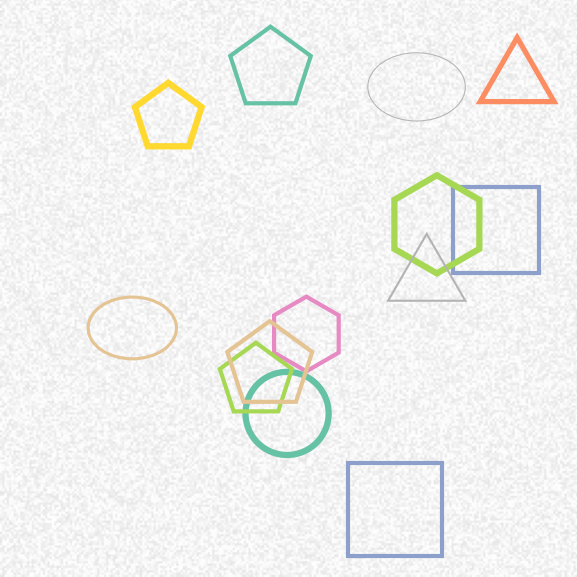[{"shape": "circle", "thickness": 3, "radius": 0.36, "center": [0.497, 0.283]}, {"shape": "pentagon", "thickness": 2, "radius": 0.37, "center": [0.468, 0.88]}, {"shape": "triangle", "thickness": 2.5, "radius": 0.37, "center": [0.895, 0.86]}, {"shape": "square", "thickness": 2, "radius": 0.4, "center": [0.684, 0.116]}, {"shape": "square", "thickness": 2, "radius": 0.37, "center": [0.86, 0.601]}, {"shape": "hexagon", "thickness": 2, "radius": 0.32, "center": [0.531, 0.421]}, {"shape": "pentagon", "thickness": 2, "radius": 0.33, "center": [0.443, 0.34]}, {"shape": "hexagon", "thickness": 3, "radius": 0.42, "center": [0.757, 0.611]}, {"shape": "pentagon", "thickness": 3, "radius": 0.3, "center": [0.291, 0.795]}, {"shape": "pentagon", "thickness": 2, "radius": 0.39, "center": [0.467, 0.366]}, {"shape": "oval", "thickness": 1.5, "radius": 0.38, "center": [0.229, 0.431]}, {"shape": "oval", "thickness": 0.5, "radius": 0.42, "center": [0.721, 0.849]}, {"shape": "triangle", "thickness": 1, "radius": 0.39, "center": [0.739, 0.517]}]